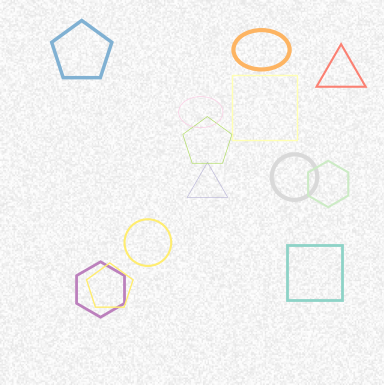[{"shape": "square", "thickness": 2, "radius": 0.36, "center": [0.817, 0.292]}, {"shape": "square", "thickness": 1, "radius": 0.42, "center": [0.687, 0.72]}, {"shape": "triangle", "thickness": 0.5, "radius": 0.3, "center": [0.539, 0.518]}, {"shape": "triangle", "thickness": 1.5, "radius": 0.37, "center": [0.886, 0.812]}, {"shape": "pentagon", "thickness": 2.5, "radius": 0.41, "center": [0.212, 0.865]}, {"shape": "oval", "thickness": 3, "radius": 0.36, "center": [0.679, 0.871]}, {"shape": "pentagon", "thickness": 0.5, "radius": 0.34, "center": [0.539, 0.63]}, {"shape": "oval", "thickness": 0.5, "radius": 0.29, "center": [0.521, 0.709]}, {"shape": "circle", "thickness": 3, "radius": 0.3, "center": [0.765, 0.54]}, {"shape": "hexagon", "thickness": 2, "radius": 0.36, "center": [0.261, 0.248]}, {"shape": "hexagon", "thickness": 1.5, "radius": 0.3, "center": [0.852, 0.522]}, {"shape": "circle", "thickness": 1.5, "radius": 0.3, "center": [0.384, 0.37]}, {"shape": "pentagon", "thickness": 1, "radius": 0.32, "center": [0.285, 0.254]}]